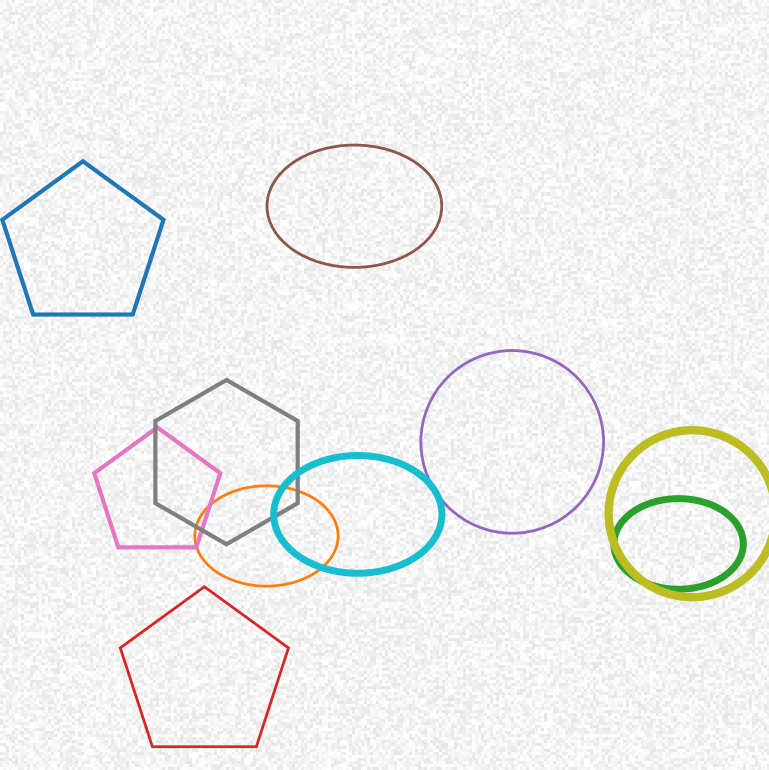[{"shape": "pentagon", "thickness": 1.5, "radius": 0.55, "center": [0.108, 0.681]}, {"shape": "oval", "thickness": 1, "radius": 0.47, "center": [0.346, 0.304]}, {"shape": "oval", "thickness": 2.5, "radius": 0.42, "center": [0.881, 0.294]}, {"shape": "pentagon", "thickness": 1, "radius": 0.57, "center": [0.265, 0.123]}, {"shape": "circle", "thickness": 1, "radius": 0.59, "center": [0.665, 0.426]}, {"shape": "oval", "thickness": 1, "radius": 0.57, "center": [0.46, 0.732]}, {"shape": "pentagon", "thickness": 1.5, "radius": 0.43, "center": [0.204, 0.359]}, {"shape": "hexagon", "thickness": 1.5, "radius": 0.53, "center": [0.294, 0.4]}, {"shape": "circle", "thickness": 3, "radius": 0.54, "center": [0.899, 0.333]}, {"shape": "oval", "thickness": 2.5, "radius": 0.55, "center": [0.465, 0.332]}]